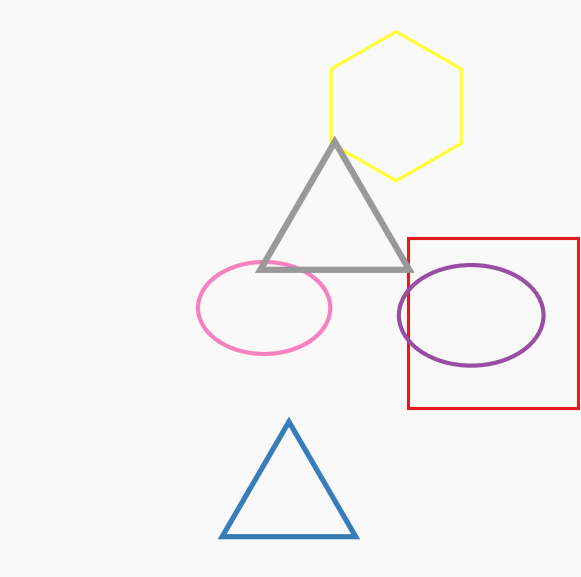[{"shape": "square", "thickness": 1.5, "radius": 0.73, "center": [0.848, 0.439]}, {"shape": "triangle", "thickness": 2.5, "radius": 0.66, "center": [0.497, 0.136]}, {"shape": "oval", "thickness": 2, "radius": 0.62, "center": [0.811, 0.453]}, {"shape": "hexagon", "thickness": 1.5, "radius": 0.65, "center": [0.682, 0.815]}, {"shape": "oval", "thickness": 2, "radius": 0.57, "center": [0.454, 0.466]}, {"shape": "triangle", "thickness": 3, "radius": 0.74, "center": [0.576, 0.606]}]